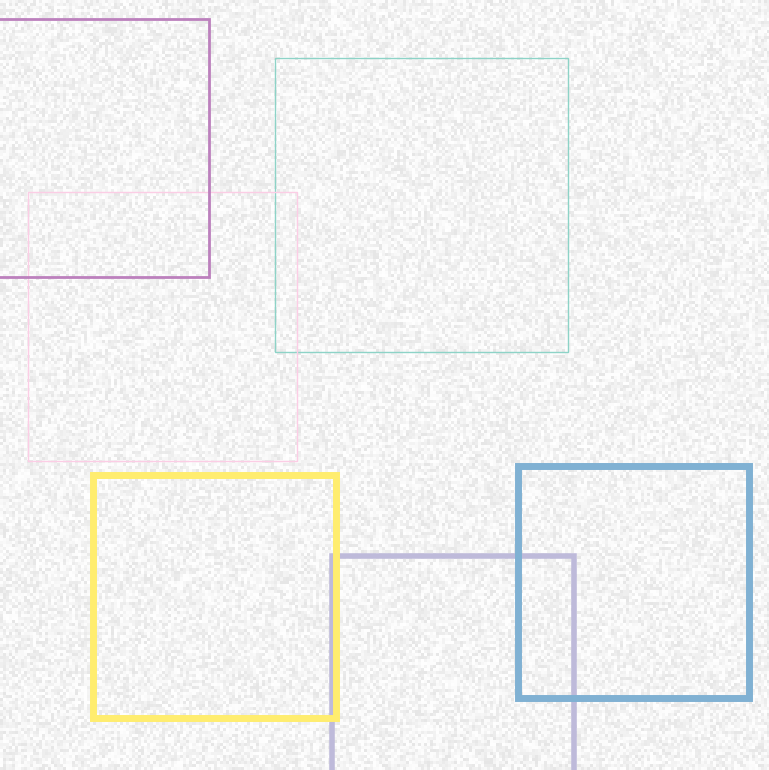[{"shape": "square", "thickness": 0.5, "radius": 0.95, "center": [0.548, 0.734]}, {"shape": "square", "thickness": 2, "radius": 0.79, "center": [0.589, 0.12]}, {"shape": "square", "thickness": 2.5, "radius": 0.75, "center": [0.823, 0.244]}, {"shape": "square", "thickness": 0.5, "radius": 0.87, "center": [0.211, 0.576]}, {"shape": "square", "thickness": 1, "radius": 0.84, "center": [0.104, 0.808]}, {"shape": "square", "thickness": 2.5, "radius": 0.79, "center": [0.279, 0.225]}]